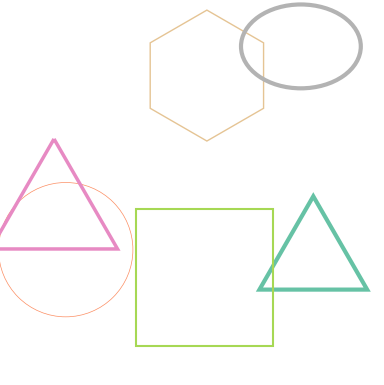[{"shape": "triangle", "thickness": 3, "radius": 0.81, "center": [0.814, 0.329]}, {"shape": "circle", "thickness": 0.5, "radius": 0.87, "center": [0.171, 0.352]}, {"shape": "triangle", "thickness": 2.5, "radius": 0.95, "center": [0.14, 0.449]}, {"shape": "square", "thickness": 1.5, "radius": 0.89, "center": [0.53, 0.28]}, {"shape": "hexagon", "thickness": 1, "radius": 0.85, "center": [0.537, 0.804]}, {"shape": "oval", "thickness": 3, "radius": 0.78, "center": [0.782, 0.879]}]